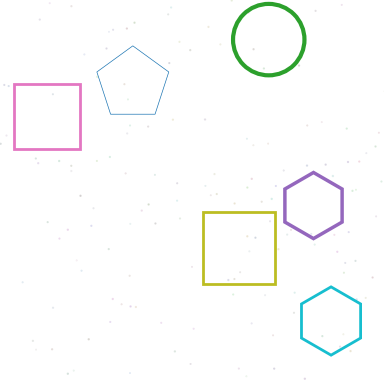[{"shape": "pentagon", "thickness": 0.5, "radius": 0.49, "center": [0.345, 0.783]}, {"shape": "circle", "thickness": 3, "radius": 0.46, "center": [0.698, 0.897]}, {"shape": "hexagon", "thickness": 2.5, "radius": 0.43, "center": [0.814, 0.466]}, {"shape": "square", "thickness": 2, "radius": 0.43, "center": [0.122, 0.698]}, {"shape": "square", "thickness": 2, "radius": 0.47, "center": [0.621, 0.355]}, {"shape": "hexagon", "thickness": 2, "radius": 0.44, "center": [0.86, 0.166]}]